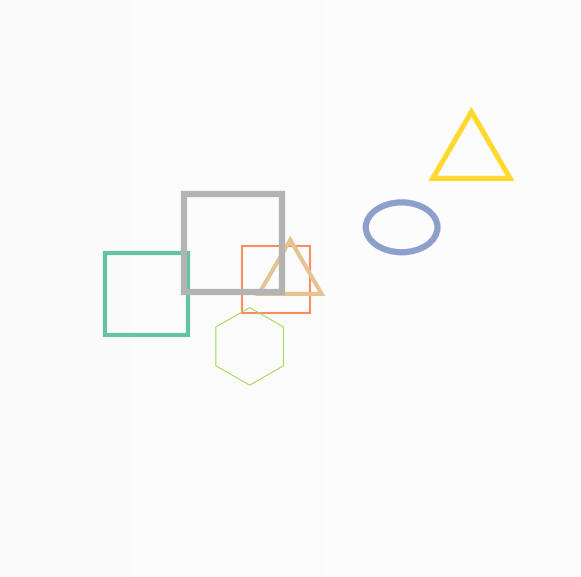[{"shape": "square", "thickness": 2, "radius": 0.35, "center": [0.252, 0.491]}, {"shape": "square", "thickness": 1, "radius": 0.29, "center": [0.475, 0.515]}, {"shape": "oval", "thickness": 3, "radius": 0.31, "center": [0.691, 0.605]}, {"shape": "hexagon", "thickness": 0.5, "radius": 0.34, "center": [0.429, 0.399]}, {"shape": "triangle", "thickness": 2.5, "radius": 0.38, "center": [0.811, 0.729]}, {"shape": "triangle", "thickness": 2, "radius": 0.31, "center": [0.499, 0.521]}, {"shape": "square", "thickness": 3, "radius": 0.42, "center": [0.401, 0.578]}]